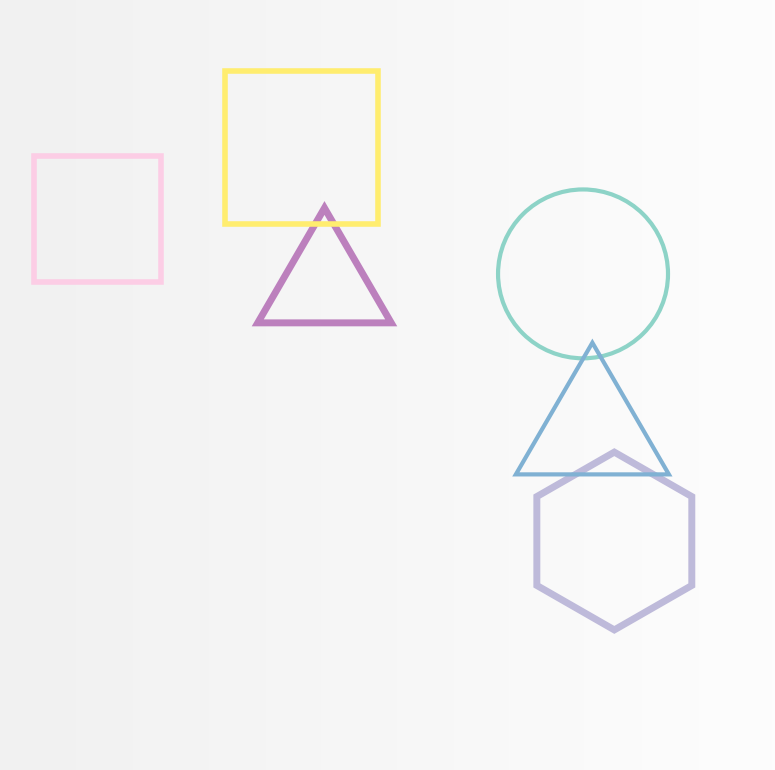[{"shape": "circle", "thickness": 1.5, "radius": 0.55, "center": [0.752, 0.644]}, {"shape": "hexagon", "thickness": 2.5, "radius": 0.58, "center": [0.793, 0.297]}, {"shape": "triangle", "thickness": 1.5, "radius": 0.57, "center": [0.764, 0.441]}, {"shape": "square", "thickness": 2, "radius": 0.41, "center": [0.126, 0.715]}, {"shape": "triangle", "thickness": 2.5, "radius": 0.5, "center": [0.419, 0.63]}, {"shape": "square", "thickness": 2, "radius": 0.49, "center": [0.389, 0.808]}]